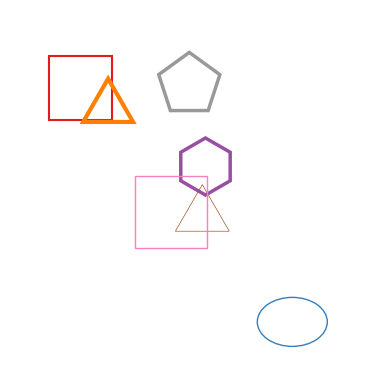[{"shape": "square", "thickness": 1.5, "radius": 0.41, "center": [0.209, 0.772]}, {"shape": "oval", "thickness": 1, "radius": 0.45, "center": [0.759, 0.164]}, {"shape": "hexagon", "thickness": 2.5, "radius": 0.37, "center": [0.534, 0.567]}, {"shape": "triangle", "thickness": 3, "radius": 0.37, "center": [0.281, 0.721]}, {"shape": "triangle", "thickness": 0.5, "radius": 0.4, "center": [0.525, 0.44]}, {"shape": "square", "thickness": 1, "radius": 0.47, "center": [0.445, 0.45]}, {"shape": "pentagon", "thickness": 2.5, "radius": 0.42, "center": [0.492, 0.78]}]